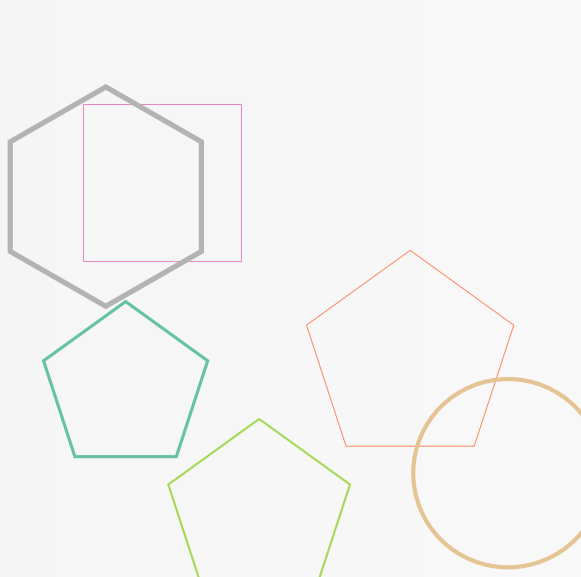[{"shape": "pentagon", "thickness": 1.5, "radius": 0.74, "center": [0.216, 0.329]}, {"shape": "pentagon", "thickness": 0.5, "radius": 0.94, "center": [0.706, 0.378]}, {"shape": "square", "thickness": 0.5, "radius": 0.68, "center": [0.278, 0.683]}, {"shape": "pentagon", "thickness": 1, "radius": 0.82, "center": [0.446, 0.109]}, {"shape": "circle", "thickness": 2, "radius": 0.82, "center": [0.874, 0.18]}, {"shape": "hexagon", "thickness": 2.5, "radius": 0.95, "center": [0.182, 0.659]}]